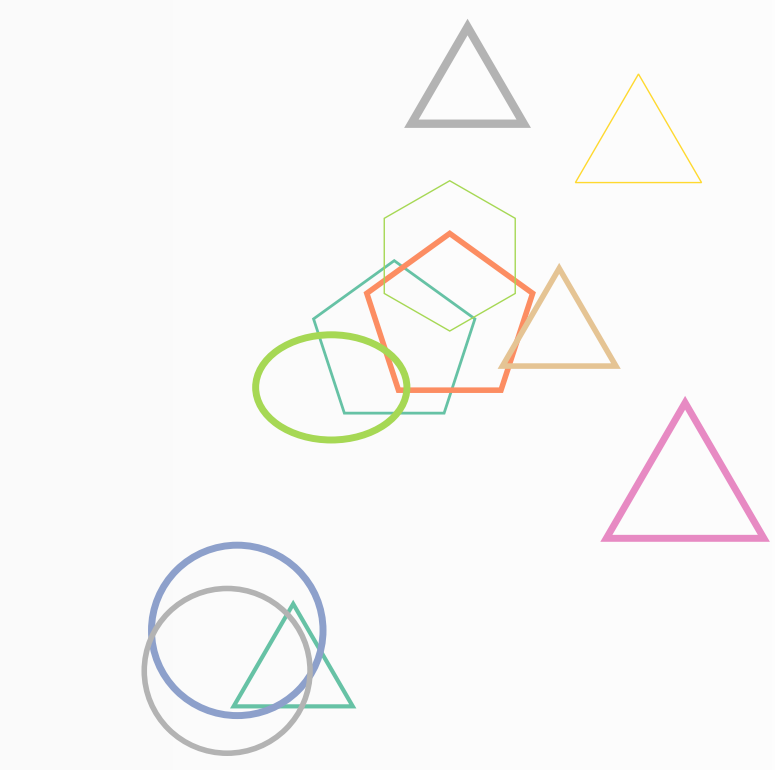[{"shape": "pentagon", "thickness": 1, "radius": 0.55, "center": [0.509, 0.552]}, {"shape": "triangle", "thickness": 1.5, "radius": 0.44, "center": [0.378, 0.127]}, {"shape": "pentagon", "thickness": 2, "radius": 0.56, "center": [0.58, 0.584]}, {"shape": "circle", "thickness": 2.5, "radius": 0.55, "center": [0.306, 0.181]}, {"shape": "triangle", "thickness": 2.5, "radius": 0.59, "center": [0.884, 0.36]}, {"shape": "hexagon", "thickness": 0.5, "radius": 0.49, "center": [0.58, 0.668]}, {"shape": "oval", "thickness": 2.5, "radius": 0.49, "center": [0.427, 0.497]}, {"shape": "triangle", "thickness": 0.5, "radius": 0.47, "center": [0.824, 0.81]}, {"shape": "triangle", "thickness": 2, "radius": 0.42, "center": [0.722, 0.567]}, {"shape": "triangle", "thickness": 3, "radius": 0.42, "center": [0.603, 0.881]}, {"shape": "circle", "thickness": 2, "radius": 0.53, "center": [0.293, 0.129]}]